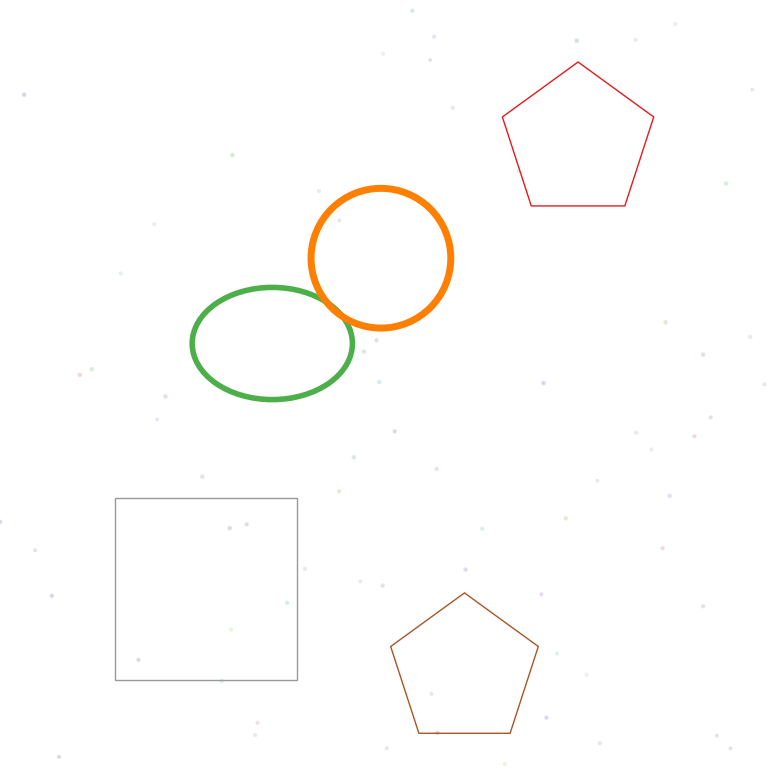[{"shape": "pentagon", "thickness": 0.5, "radius": 0.52, "center": [0.751, 0.816]}, {"shape": "oval", "thickness": 2, "radius": 0.52, "center": [0.354, 0.554]}, {"shape": "circle", "thickness": 2.5, "radius": 0.45, "center": [0.495, 0.665]}, {"shape": "pentagon", "thickness": 0.5, "radius": 0.5, "center": [0.603, 0.129]}, {"shape": "square", "thickness": 0.5, "radius": 0.59, "center": [0.268, 0.235]}]